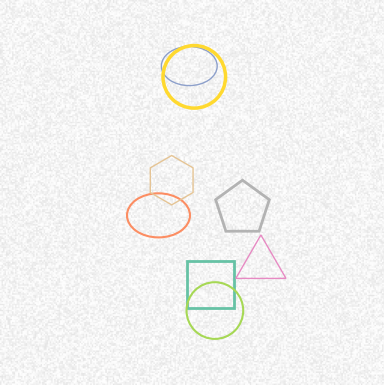[{"shape": "square", "thickness": 2, "radius": 0.3, "center": [0.547, 0.262]}, {"shape": "oval", "thickness": 1.5, "radius": 0.41, "center": [0.412, 0.441]}, {"shape": "oval", "thickness": 1, "radius": 0.36, "center": [0.492, 0.828]}, {"shape": "triangle", "thickness": 1, "radius": 0.38, "center": [0.678, 0.315]}, {"shape": "circle", "thickness": 1.5, "radius": 0.37, "center": [0.558, 0.193]}, {"shape": "circle", "thickness": 2.5, "radius": 0.41, "center": [0.505, 0.8]}, {"shape": "hexagon", "thickness": 1, "radius": 0.32, "center": [0.446, 0.532]}, {"shape": "pentagon", "thickness": 2, "radius": 0.37, "center": [0.63, 0.459]}]